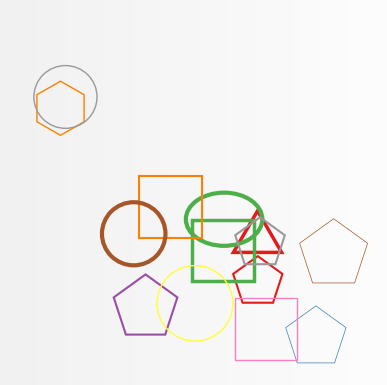[{"shape": "pentagon", "thickness": 1.5, "radius": 0.33, "center": [0.665, 0.268]}, {"shape": "triangle", "thickness": 2.5, "radius": 0.36, "center": [0.665, 0.38]}, {"shape": "pentagon", "thickness": 0.5, "radius": 0.41, "center": [0.815, 0.124]}, {"shape": "oval", "thickness": 3, "radius": 0.49, "center": [0.578, 0.431]}, {"shape": "square", "thickness": 2.5, "radius": 0.4, "center": [0.575, 0.349]}, {"shape": "pentagon", "thickness": 1.5, "radius": 0.43, "center": [0.376, 0.201]}, {"shape": "square", "thickness": 1.5, "radius": 0.4, "center": [0.44, 0.463]}, {"shape": "hexagon", "thickness": 1, "radius": 0.35, "center": [0.156, 0.719]}, {"shape": "circle", "thickness": 1, "radius": 0.49, "center": [0.503, 0.212]}, {"shape": "circle", "thickness": 3, "radius": 0.41, "center": [0.345, 0.393]}, {"shape": "pentagon", "thickness": 0.5, "radius": 0.46, "center": [0.861, 0.34]}, {"shape": "square", "thickness": 1, "radius": 0.4, "center": [0.687, 0.146]}, {"shape": "circle", "thickness": 1, "radius": 0.41, "center": [0.169, 0.748]}, {"shape": "pentagon", "thickness": 1.5, "radius": 0.34, "center": [0.671, 0.368]}]